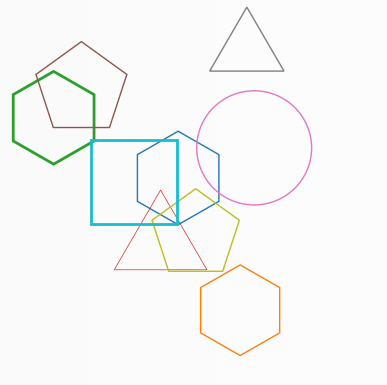[{"shape": "hexagon", "thickness": 1, "radius": 0.61, "center": [0.46, 0.538]}, {"shape": "hexagon", "thickness": 1, "radius": 0.59, "center": [0.62, 0.194]}, {"shape": "hexagon", "thickness": 2, "radius": 0.6, "center": [0.138, 0.694]}, {"shape": "triangle", "thickness": 0.5, "radius": 0.69, "center": [0.414, 0.368]}, {"shape": "pentagon", "thickness": 1, "radius": 0.62, "center": [0.21, 0.769]}, {"shape": "circle", "thickness": 1, "radius": 0.74, "center": [0.656, 0.616]}, {"shape": "triangle", "thickness": 1, "radius": 0.55, "center": [0.637, 0.871]}, {"shape": "pentagon", "thickness": 1, "radius": 0.59, "center": [0.505, 0.391]}, {"shape": "square", "thickness": 2, "radius": 0.55, "center": [0.346, 0.528]}]